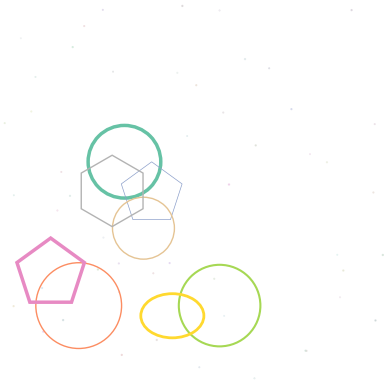[{"shape": "circle", "thickness": 2.5, "radius": 0.47, "center": [0.323, 0.58]}, {"shape": "circle", "thickness": 1, "radius": 0.56, "center": [0.204, 0.206]}, {"shape": "pentagon", "thickness": 0.5, "radius": 0.41, "center": [0.394, 0.497]}, {"shape": "pentagon", "thickness": 2.5, "radius": 0.46, "center": [0.132, 0.29]}, {"shape": "circle", "thickness": 1.5, "radius": 0.53, "center": [0.57, 0.206]}, {"shape": "oval", "thickness": 2, "radius": 0.41, "center": [0.448, 0.18]}, {"shape": "circle", "thickness": 1, "radius": 0.4, "center": [0.373, 0.407]}, {"shape": "hexagon", "thickness": 1, "radius": 0.46, "center": [0.291, 0.504]}]